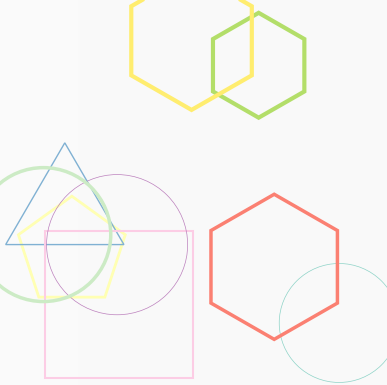[{"shape": "circle", "thickness": 0.5, "radius": 0.77, "center": [0.875, 0.161]}, {"shape": "pentagon", "thickness": 2, "radius": 0.72, "center": [0.185, 0.345]}, {"shape": "hexagon", "thickness": 2.5, "radius": 0.94, "center": [0.708, 0.307]}, {"shape": "triangle", "thickness": 1, "radius": 0.88, "center": [0.167, 0.453]}, {"shape": "hexagon", "thickness": 3, "radius": 0.68, "center": [0.668, 0.831]}, {"shape": "square", "thickness": 1.5, "radius": 0.95, "center": [0.306, 0.209]}, {"shape": "circle", "thickness": 0.5, "radius": 0.91, "center": [0.302, 0.364]}, {"shape": "circle", "thickness": 2.5, "radius": 0.87, "center": [0.112, 0.391]}, {"shape": "hexagon", "thickness": 3, "radius": 0.9, "center": [0.494, 0.894]}]